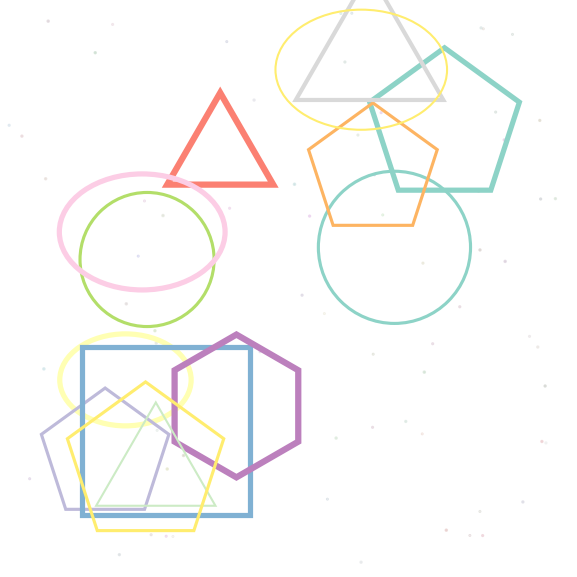[{"shape": "circle", "thickness": 1.5, "radius": 0.66, "center": [0.683, 0.571]}, {"shape": "pentagon", "thickness": 2.5, "radius": 0.68, "center": [0.77, 0.78]}, {"shape": "oval", "thickness": 2.5, "radius": 0.57, "center": [0.217, 0.341]}, {"shape": "pentagon", "thickness": 1.5, "radius": 0.58, "center": [0.182, 0.211]}, {"shape": "triangle", "thickness": 3, "radius": 0.53, "center": [0.381, 0.732]}, {"shape": "square", "thickness": 2.5, "radius": 0.73, "center": [0.288, 0.253]}, {"shape": "pentagon", "thickness": 1.5, "radius": 0.59, "center": [0.646, 0.704]}, {"shape": "circle", "thickness": 1.5, "radius": 0.58, "center": [0.255, 0.55]}, {"shape": "oval", "thickness": 2.5, "radius": 0.72, "center": [0.246, 0.598]}, {"shape": "triangle", "thickness": 2, "radius": 0.74, "center": [0.64, 0.9]}, {"shape": "hexagon", "thickness": 3, "radius": 0.62, "center": [0.409, 0.296]}, {"shape": "triangle", "thickness": 1, "radius": 0.6, "center": [0.27, 0.183]}, {"shape": "pentagon", "thickness": 1.5, "radius": 0.71, "center": [0.252, 0.195]}, {"shape": "oval", "thickness": 1, "radius": 0.74, "center": [0.626, 0.878]}]